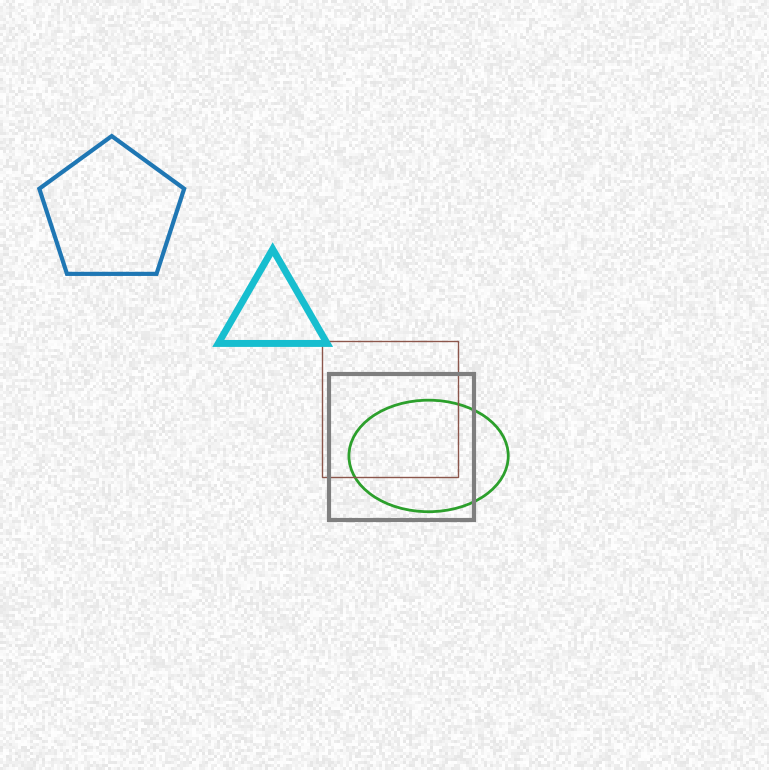[{"shape": "pentagon", "thickness": 1.5, "radius": 0.49, "center": [0.145, 0.724]}, {"shape": "oval", "thickness": 1, "radius": 0.52, "center": [0.557, 0.408]}, {"shape": "square", "thickness": 0.5, "radius": 0.44, "center": [0.506, 0.468]}, {"shape": "square", "thickness": 1.5, "radius": 0.47, "center": [0.521, 0.42]}, {"shape": "triangle", "thickness": 2.5, "radius": 0.41, "center": [0.354, 0.595]}]